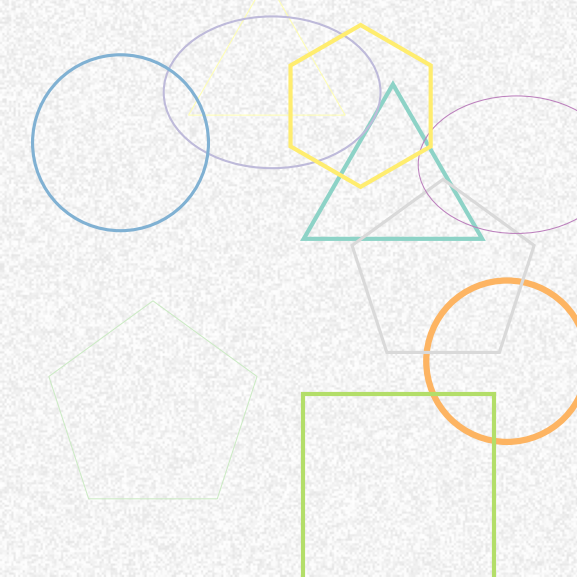[{"shape": "triangle", "thickness": 2, "radius": 0.89, "center": [0.68, 0.675]}, {"shape": "triangle", "thickness": 0.5, "radius": 0.78, "center": [0.462, 0.878]}, {"shape": "oval", "thickness": 1, "radius": 0.94, "center": [0.471, 0.839]}, {"shape": "circle", "thickness": 1.5, "radius": 0.76, "center": [0.209, 0.752]}, {"shape": "circle", "thickness": 3, "radius": 0.7, "center": [0.878, 0.374]}, {"shape": "square", "thickness": 2, "radius": 0.83, "center": [0.691, 0.151]}, {"shape": "pentagon", "thickness": 1.5, "radius": 0.83, "center": [0.767, 0.523]}, {"shape": "oval", "thickness": 0.5, "radius": 0.85, "center": [0.894, 0.714]}, {"shape": "pentagon", "thickness": 0.5, "radius": 0.95, "center": [0.265, 0.289]}, {"shape": "hexagon", "thickness": 2, "radius": 0.7, "center": [0.624, 0.816]}]